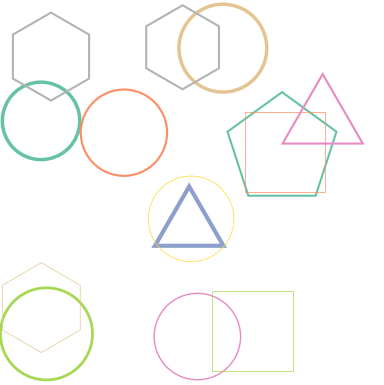[{"shape": "pentagon", "thickness": 1.5, "radius": 0.74, "center": [0.732, 0.612]}, {"shape": "circle", "thickness": 2.5, "radius": 0.5, "center": [0.107, 0.686]}, {"shape": "square", "thickness": 0.5, "radius": 0.52, "center": [0.741, 0.604]}, {"shape": "circle", "thickness": 1.5, "radius": 0.56, "center": [0.322, 0.655]}, {"shape": "triangle", "thickness": 3, "radius": 0.51, "center": [0.491, 0.413]}, {"shape": "triangle", "thickness": 1.5, "radius": 0.6, "center": [0.838, 0.687]}, {"shape": "circle", "thickness": 1, "radius": 0.56, "center": [0.513, 0.126]}, {"shape": "circle", "thickness": 2, "radius": 0.6, "center": [0.121, 0.133]}, {"shape": "square", "thickness": 0.5, "radius": 0.52, "center": [0.655, 0.141]}, {"shape": "circle", "thickness": 0.5, "radius": 0.56, "center": [0.496, 0.432]}, {"shape": "hexagon", "thickness": 0.5, "radius": 0.58, "center": [0.107, 0.201]}, {"shape": "circle", "thickness": 2.5, "radius": 0.57, "center": [0.579, 0.875]}, {"shape": "hexagon", "thickness": 1.5, "radius": 0.55, "center": [0.474, 0.877]}, {"shape": "hexagon", "thickness": 1.5, "radius": 0.57, "center": [0.132, 0.853]}]